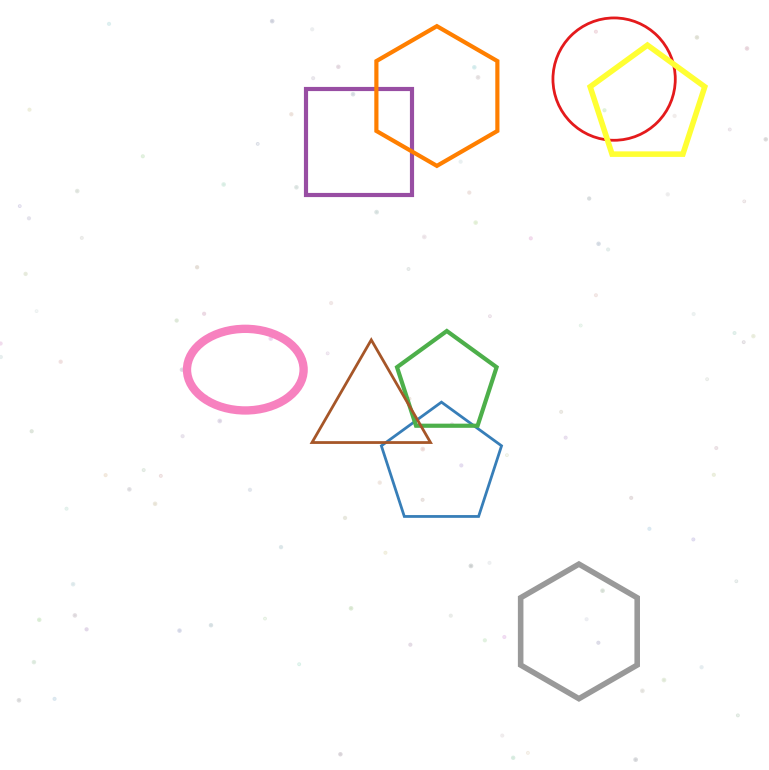[{"shape": "circle", "thickness": 1, "radius": 0.4, "center": [0.798, 0.897]}, {"shape": "pentagon", "thickness": 1, "radius": 0.41, "center": [0.573, 0.396]}, {"shape": "pentagon", "thickness": 1.5, "radius": 0.34, "center": [0.58, 0.502]}, {"shape": "square", "thickness": 1.5, "radius": 0.35, "center": [0.467, 0.815]}, {"shape": "hexagon", "thickness": 1.5, "radius": 0.45, "center": [0.567, 0.875]}, {"shape": "pentagon", "thickness": 2, "radius": 0.39, "center": [0.841, 0.863]}, {"shape": "triangle", "thickness": 1, "radius": 0.44, "center": [0.482, 0.47]}, {"shape": "oval", "thickness": 3, "radius": 0.38, "center": [0.319, 0.52]}, {"shape": "hexagon", "thickness": 2, "radius": 0.44, "center": [0.752, 0.18]}]